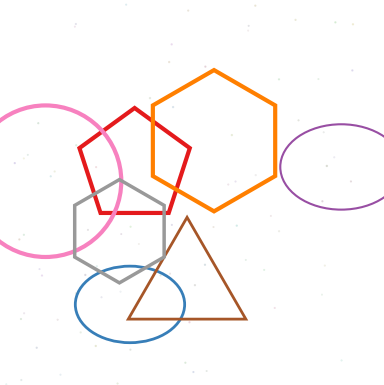[{"shape": "pentagon", "thickness": 3, "radius": 0.75, "center": [0.35, 0.569]}, {"shape": "oval", "thickness": 2, "radius": 0.71, "center": [0.338, 0.209]}, {"shape": "oval", "thickness": 1.5, "radius": 0.79, "center": [0.886, 0.566]}, {"shape": "hexagon", "thickness": 3, "radius": 0.92, "center": [0.556, 0.635]}, {"shape": "triangle", "thickness": 2, "radius": 0.88, "center": [0.486, 0.259]}, {"shape": "circle", "thickness": 3, "radius": 0.98, "center": [0.118, 0.529]}, {"shape": "hexagon", "thickness": 2.5, "radius": 0.67, "center": [0.31, 0.399]}]